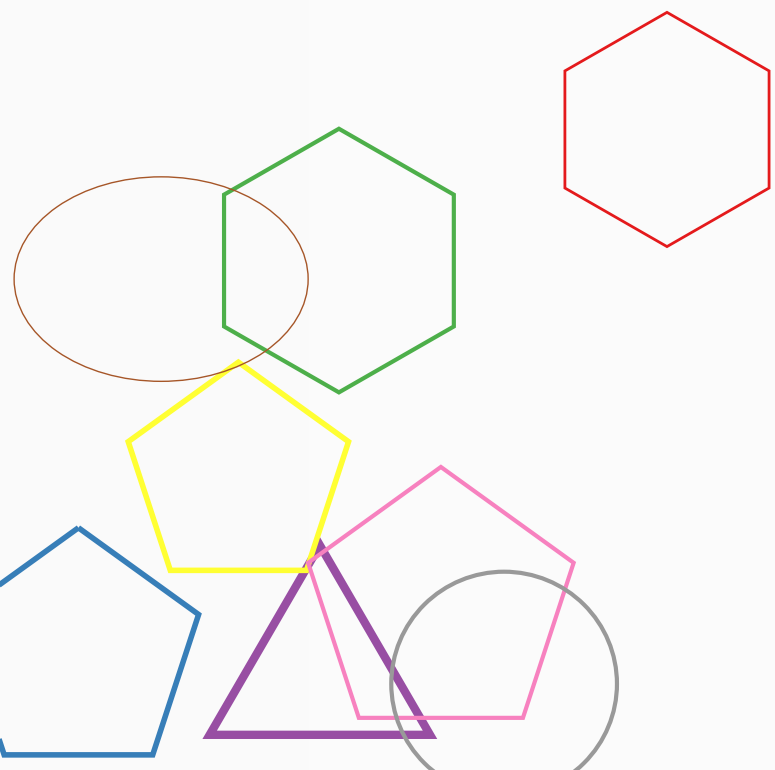[{"shape": "hexagon", "thickness": 1, "radius": 0.76, "center": [0.861, 0.832]}, {"shape": "pentagon", "thickness": 2, "radius": 0.82, "center": [0.101, 0.152]}, {"shape": "hexagon", "thickness": 1.5, "radius": 0.86, "center": [0.437, 0.662]}, {"shape": "triangle", "thickness": 3, "radius": 0.82, "center": [0.413, 0.128]}, {"shape": "pentagon", "thickness": 2, "radius": 0.75, "center": [0.308, 0.38]}, {"shape": "oval", "thickness": 0.5, "radius": 0.95, "center": [0.208, 0.638]}, {"shape": "pentagon", "thickness": 1.5, "radius": 0.9, "center": [0.569, 0.213]}, {"shape": "circle", "thickness": 1.5, "radius": 0.73, "center": [0.65, 0.112]}]